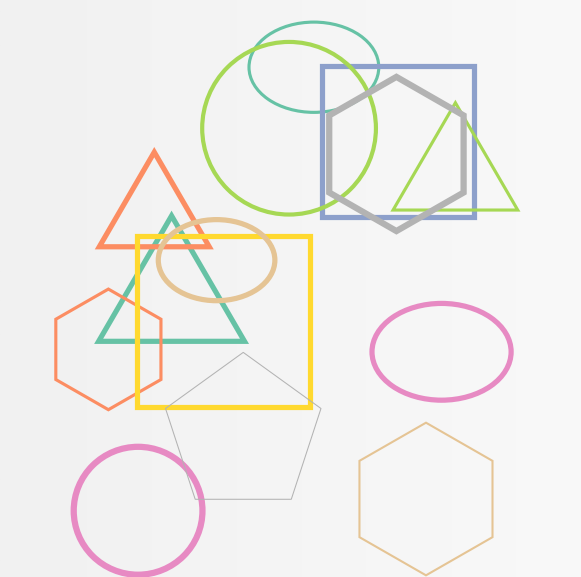[{"shape": "oval", "thickness": 1.5, "radius": 0.56, "center": [0.54, 0.883]}, {"shape": "triangle", "thickness": 2.5, "radius": 0.72, "center": [0.295, 0.481]}, {"shape": "hexagon", "thickness": 1.5, "radius": 0.52, "center": [0.186, 0.394]}, {"shape": "triangle", "thickness": 2.5, "radius": 0.55, "center": [0.265, 0.626]}, {"shape": "square", "thickness": 2.5, "radius": 0.65, "center": [0.685, 0.754]}, {"shape": "oval", "thickness": 2.5, "radius": 0.6, "center": [0.76, 0.39]}, {"shape": "circle", "thickness": 3, "radius": 0.55, "center": [0.238, 0.115]}, {"shape": "triangle", "thickness": 1.5, "radius": 0.62, "center": [0.783, 0.697]}, {"shape": "circle", "thickness": 2, "radius": 0.75, "center": [0.497, 0.777]}, {"shape": "square", "thickness": 2.5, "radius": 0.74, "center": [0.384, 0.442]}, {"shape": "hexagon", "thickness": 1, "radius": 0.66, "center": [0.733, 0.135]}, {"shape": "oval", "thickness": 2.5, "radius": 0.5, "center": [0.373, 0.549]}, {"shape": "hexagon", "thickness": 3, "radius": 0.67, "center": [0.682, 0.733]}, {"shape": "pentagon", "thickness": 0.5, "radius": 0.7, "center": [0.418, 0.248]}]